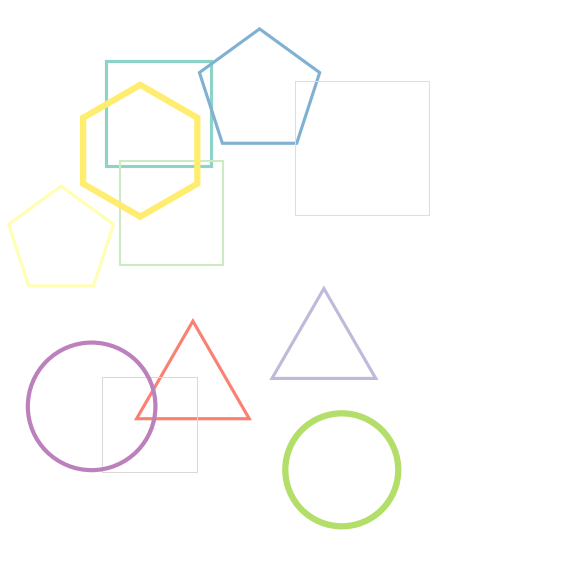[{"shape": "square", "thickness": 1.5, "radius": 0.45, "center": [0.275, 0.802]}, {"shape": "pentagon", "thickness": 1.5, "radius": 0.48, "center": [0.106, 0.581]}, {"shape": "triangle", "thickness": 1.5, "radius": 0.52, "center": [0.561, 0.396]}, {"shape": "triangle", "thickness": 1.5, "radius": 0.56, "center": [0.334, 0.33]}, {"shape": "pentagon", "thickness": 1.5, "radius": 0.55, "center": [0.449, 0.84]}, {"shape": "circle", "thickness": 3, "radius": 0.49, "center": [0.592, 0.186]}, {"shape": "square", "thickness": 0.5, "radius": 0.58, "center": [0.627, 0.743]}, {"shape": "square", "thickness": 0.5, "radius": 0.41, "center": [0.259, 0.264]}, {"shape": "circle", "thickness": 2, "radius": 0.55, "center": [0.159, 0.295]}, {"shape": "square", "thickness": 1, "radius": 0.45, "center": [0.297, 0.63]}, {"shape": "hexagon", "thickness": 3, "radius": 0.57, "center": [0.243, 0.738]}]